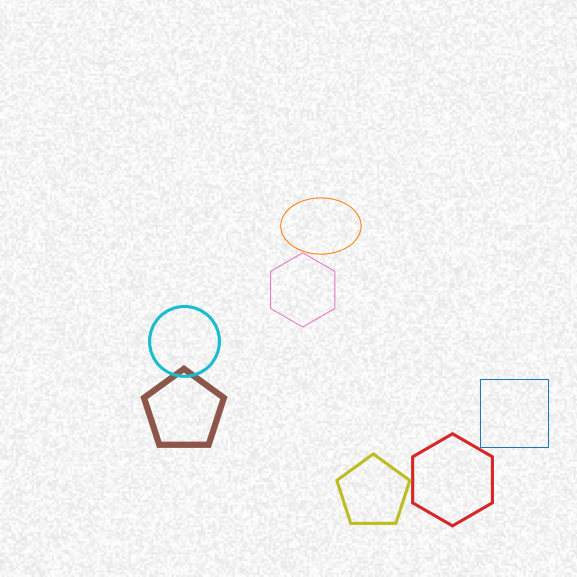[{"shape": "square", "thickness": 0.5, "radius": 0.29, "center": [0.89, 0.284]}, {"shape": "oval", "thickness": 0.5, "radius": 0.35, "center": [0.556, 0.608]}, {"shape": "hexagon", "thickness": 1.5, "radius": 0.4, "center": [0.784, 0.168]}, {"shape": "pentagon", "thickness": 3, "radius": 0.36, "center": [0.319, 0.288]}, {"shape": "hexagon", "thickness": 0.5, "radius": 0.32, "center": [0.524, 0.497]}, {"shape": "pentagon", "thickness": 1.5, "radius": 0.33, "center": [0.646, 0.147]}, {"shape": "circle", "thickness": 1.5, "radius": 0.3, "center": [0.319, 0.408]}]